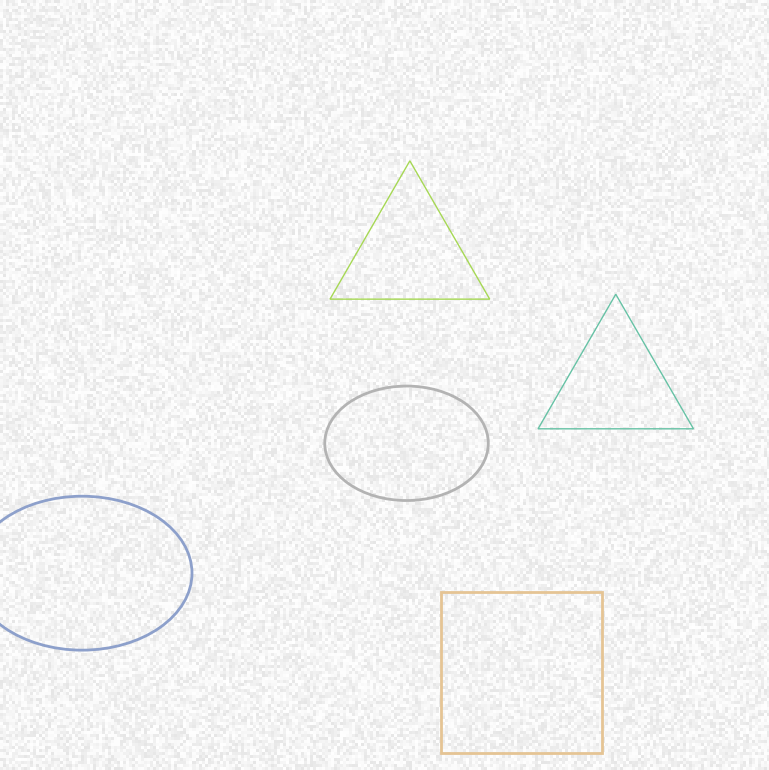[{"shape": "triangle", "thickness": 0.5, "radius": 0.58, "center": [0.8, 0.501]}, {"shape": "oval", "thickness": 1, "radius": 0.71, "center": [0.107, 0.256]}, {"shape": "triangle", "thickness": 0.5, "radius": 0.6, "center": [0.532, 0.671]}, {"shape": "square", "thickness": 1, "radius": 0.52, "center": [0.677, 0.127]}, {"shape": "oval", "thickness": 1, "radius": 0.53, "center": [0.528, 0.424]}]